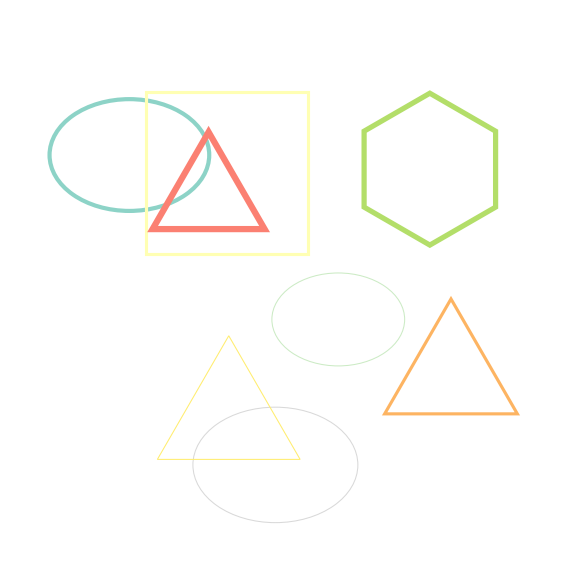[{"shape": "oval", "thickness": 2, "radius": 0.69, "center": [0.224, 0.731]}, {"shape": "square", "thickness": 1.5, "radius": 0.7, "center": [0.394, 0.699]}, {"shape": "triangle", "thickness": 3, "radius": 0.56, "center": [0.361, 0.658]}, {"shape": "triangle", "thickness": 1.5, "radius": 0.66, "center": [0.781, 0.349]}, {"shape": "hexagon", "thickness": 2.5, "radius": 0.66, "center": [0.744, 0.706]}, {"shape": "oval", "thickness": 0.5, "radius": 0.71, "center": [0.477, 0.194]}, {"shape": "oval", "thickness": 0.5, "radius": 0.57, "center": [0.586, 0.446]}, {"shape": "triangle", "thickness": 0.5, "radius": 0.71, "center": [0.396, 0.275]}]